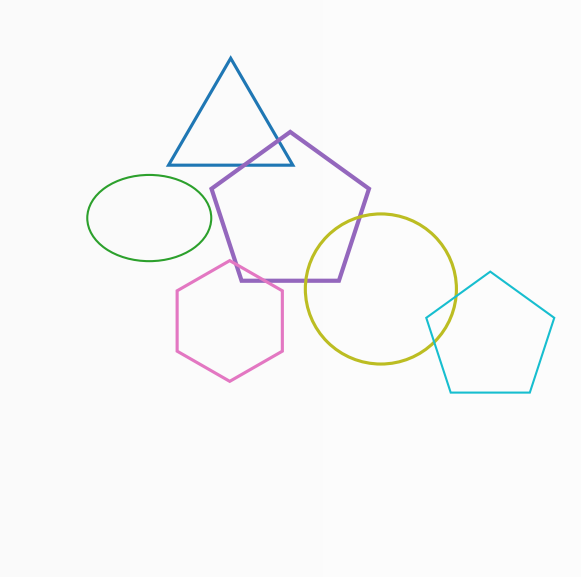[{"shape": "triangle", "thickness": 1.5, "radius": 0.62, "center": [0.397, 0.775]}, {"shape": "oval", "thickness": 1, "radius": 0.53, "center": [0.257, 0.622]}, {"shape": "pentagon", "thickness": 2, "radius": 0.71, "center": [0.499, 0.628]}, {"shape": "hexagon", "thickness": 1.5, "radius": 0.52, "center": [0.395, 0.443]}, {"shape": "circle", "thickness": 1.5, "radius": 0.65, "center": [0.655, 0.499]}, {"shape": "pentagon", "thickness": 1, "radius": 0.58, "center": [0.843, 0.413]}]